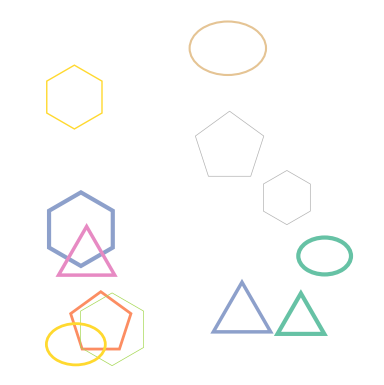[{"shape": "oval", "thickness": 3, "radius": 0.34, "center": [0.843, 0.335]}, {"shape": "triangle", "thickness": 3, "radius": 0.35, "center": [0.782, 0.168]}, {"shape": "pentagon", "thickness": 2, "radius": 0.41, "center": [0.262, 0.16]}, {"shape": "hexagon", "thickness": 3, "radius": 0.48, "center": [0.21, 0.405]}, {"shape": "triangle", "thickness": 2.5, "radius": 0.43, "center": [0.629, 0.181]}, {"shape": "triangle", "thickness": 2.5, "radius": 0.42, "center": [0.225, 0.328]}, {"shape": "hexagon", "thickness": 0.5, "radius": 0.47, "center": [0.291, 0.145]}, {"shape": "hexagon", "thickness": 1, "radius": 0.41, "center": [0.193, 0.748]}, {"shape": "oval", "thickness": 2, "radius": 0.38, "center": [0.197, 0.106]}, {"shape": "oval", "thickness": 1.5, "radius": 0.5, "center": [0.592, 0.875]}, {"shape": "hexagon", "thickness": 0.5, "radius": 0.35, "center": [0.745, 0.487]}, {"shape": "pentagon", "thickness": 0.5, "radius": 0.47, "center": [0.596, 0.618]}]